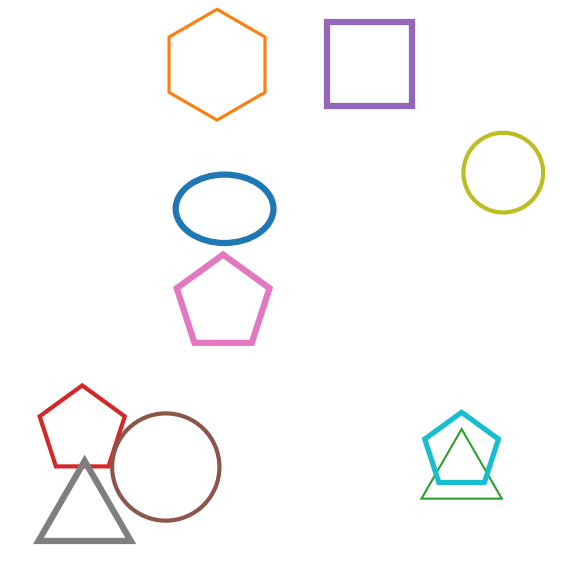[{"shape": "oval", "thickness": 3, "radius": 0.42, "center": [0.389, 0.638]}, {"shape": "hexagon", "thickness": 1.5, "radius": 0.48, "center": [0.376, 0.887]}, {"shape": "triangle", "thickness": 1, "radius": 0.4, "center": [0.799, 0.176]}, {"shape": "pentagon", "thickness": 2, "radius": 0.39, "center": [0.142, 0.254]}, {"shape": "square", "thickness": 3, "radius": 0.37, "center": [0.64, 0.888]}, {"shape": "circle", "thickness": 2, "radius": 0.46, "center": [0.287, 0.19]}, {"shape": "pentagon", "thickness": 3, "radius": 0.42, "center": [0.386, 0.474]}, {"shape": "triangle", "thickness": 3, "radius": 0.46, "center": [0.147, 0.109]}, {"shape": "circle", "thickness": 2, "radius": 0.34, "center": [0.871, 0.7]}, {"shape": "pentagon", "thickness": 2.5, "radius": 0.34, "center": [0.799, 0.218]}]